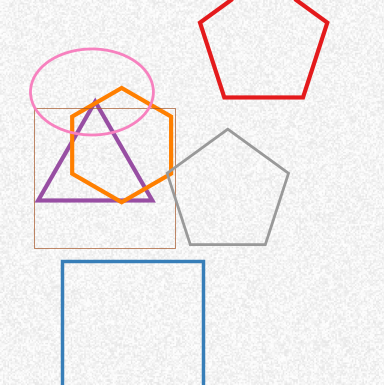[{"shape": "pentagon", "thickness": 3, "radius": 0.87, "center": [0.685, 0.887]}, {"shape": "square", "thickness": 2.5, "radius": 0.91, "center": [0.344, 0.138]}, {"shape": "triangle", "thickness": 3, "radius": 0.86, "center": [0.247, 0.565]}, {"shape": "hexagon", "thickness": 3, "radius": 0.74, "center": [0.316, 0.623]}, {"shape": "square", "thickness": 0.5, "radius": 0.91, "center": [0.271, 0.537]}, {"shape": "oval", "thickness": 2, "radius": 0.8, "center": [0.239, 0.761]}, {"shape": "pentagon", "thickness": 2, "radius": 0.83, "center": [0.592, 0.499]}]